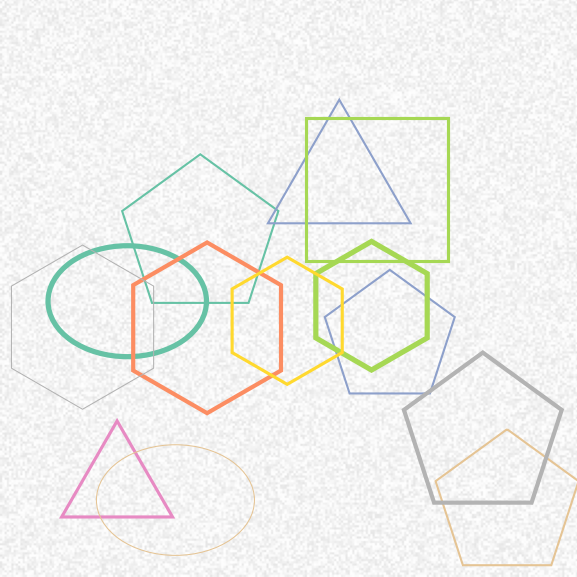[{"shape": "oval", "thickness": 2.5, "radius": 0.69, "center": [0.22, 0.478]}, {"shape": "pentagon", "thickness": 1, "radius": 0.71, "center": [0.347, 0.59]}, {"shape": "hexagon", "thickness": 2, "radius": 0.74, "center": [0.359, 0.431]}, {"shape": "pentagon", "thickness": 1, "radius": 0.59, "center": [0.675, 0.414]}, {"shape": "triangle", "thickness": 1, "radius": 0.71, "center": [0.588, 0.684]}, {"shape": "triangle", "thickness": 1.5, "radius": 0.55, "center": [0.203, 0.159]}, {"shape": "hexagon", "thickness": 2.5, "radius": 0.56, "center": [0.643, 0.47]}, {"shape": "square", "thickness": 1.5, "radius": 0.62, "center": [0.653, 0.671]}, {"shape": "hexagon", "thickness": 1.5, "radius": 0.55, "center": [0.497, 0.444]}, {"shape": "oval", "thickness": 0.5, "radius": 0.68, "center": [0.304, 0.133]}, {"shape": "pentagon", "thickness": 1, "radius": 0.65, "center": [0.878, 0.126]}, {"shape": "pentagon", "thickness": 2, "radius": 0.72, "center": [0.836, 0.245]}, {"shape": "hexagon", "thickness": 0.5, "radius": 0.71, "center": [0.143, 0.433]}]